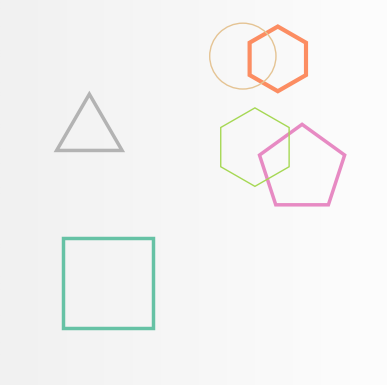[{"shape": "square", "thickness": 2.5, "radius": 0.58, "center": [0.279, 0.266]}, {"shape": "hexagon", "thickness": 3, "radius": 0.42, "center": [0.717, 0.847]}, {"shape": "pentagon", "thickness": 2.5, "radius": 0.58, "center": [0.78, 0.561]}, {"shape": "hexagon", "thickness": 1, "radius": 0.51, "center": [0.658, 0.618]}, {"shape": "circle", "thickness": 1, "radius": 0.43, "center": [0.627, 0.854]}, {"shape": "triangle", "thickness": 2.5, "radius": 0.49, "center": [0.231, 0.658]}]